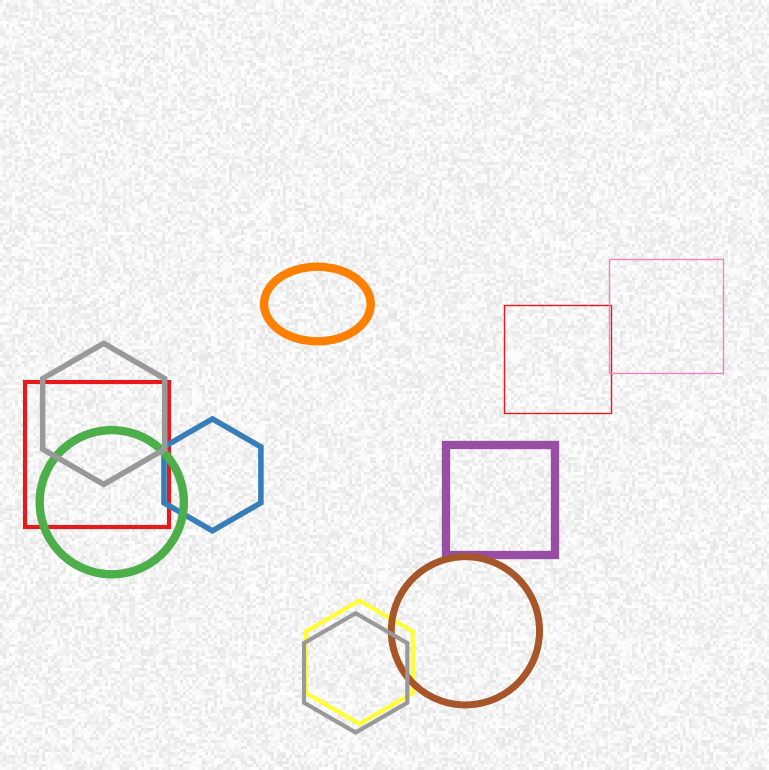[{"shape": "square", "thickness": 1.5, "radius": 0.47, "center": [0.126, 0.41]}, {"shape": "square", "thickness": 0.5, "radius": 0.35, "center": [0.724, 0.534]}, {"shape": "hexagon", "thickness": 2, "radius": 0.36, "center": [0.276, 0.383]}, {"shape": "circle", "thickness": 3, "radius": 0.47, "center": [0.145, 0.348]}, {"shape": "square", "thickness": 3, "radius": 0.35, "center": [0.65, 0.351]}, {"shape": "oval", "thickness": 3, "radius": 0.35, "center": [0.412, 0.605]}, {"shape": "hexagon", "thickness": 1.5, "radius": 0.4, "center": [0.467, 0.14]}, {"shape": "circle", "thickness": 2.5, "radius": 0.48, "center": [0.604, 0.181]}, {"shape": "square", "thickness": 0.5, "radius": 0.37, "center": [0.865, 0.59]}, {"shape": "hexagon", "thickness": 2, "radius": 0.46, "center": [0.135, 0.462]}, {"shape": "hexagon", "thickness": 1.5, "radius": 0.39, "center": [0.462, 0.126]}]